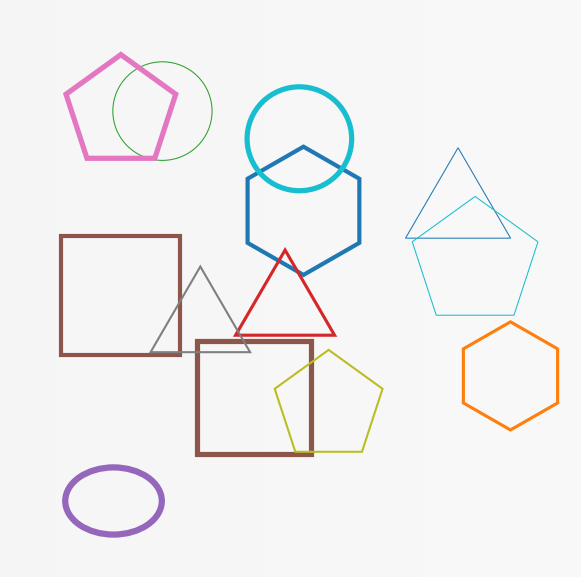[{"shape": "triangle", "thickness": 0.5, "radius": 0.52, "center": [0.788, 0.639]}, {"shape": "hexagon", "thickness": 2, "radius": 0.56, "center": [0.522, 0.634]}, {"shape": "hexagon", "thickness": 1.5, "radius": 0.47, "center": [0.878, 0.348]}, {"shape": "circle", "thickness": 0.5, "radius": 0.43, "center": [0.279, 0.807]}, {"shape": "triangle", "thickness": 1.5, "radius": 0.49, "center": [0.49, 0.468]}, {"shape": "oval", "thickness": 3, "radius": 0.42, "center": [0.195, 0.132]}, {"shape": "square", "thickness": 2.5, "radius": 0.49, "center": [0.438, 0.311]}, {"shape": "square", "thickness": 2, "radius": 0.51, "center": [0.207, 0.487]}, {"shape": "pentagon", "thickness": 2.5, "radius": 0.5, "center": [0.208, 0.805]}, {"shape": "triangle", "thickness": 1, "radius": 0.49, "center": [0.345, 0.439]}, {"shape": "pentagon", "thickness": 1, "radius": 0.49, "center": [0.565, 0.296]}, {"shape": "pentagon", "thickness": 0.5, "radius": 0.57, "center": [0.817, 0.545]}, {"shape": "circle", "thickness": 2.5, "radius": 0.45, "center": [0.515, 0.759]}]